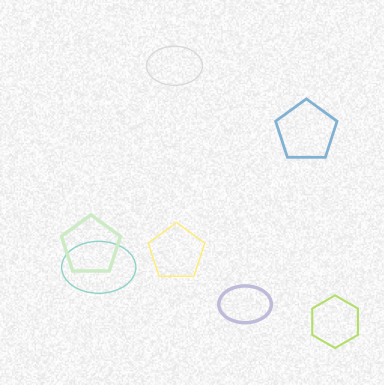[{"shape": "oval", "thickness": 1, "radius": 0.48, "center": [0.256, 0.306]}, {"shape": "oval", "thickness": 2.5, "radius": 0.34, "center": [0.637, 0.21]}, {"shape": "pentagon", "thickness": 2, "radius": 0.42, "center": [0.796, 0.659]}, {"shape": "hexagon", "thickness": 1.5, "radius": 0.34, "center": [0.87, 0.164]}, {"shape": "oval", "thickness": 1, "radius": 0.36, "center": [0.453, 0.829]}, {"shape": "pentagon", "thickness": 2.5, "radius": 0.4, "center": [0.236, 0.361]}, {"shape": "pentagon", "thickness": 1, "radius": 0.39, "center": [0.458, 0.345]}]